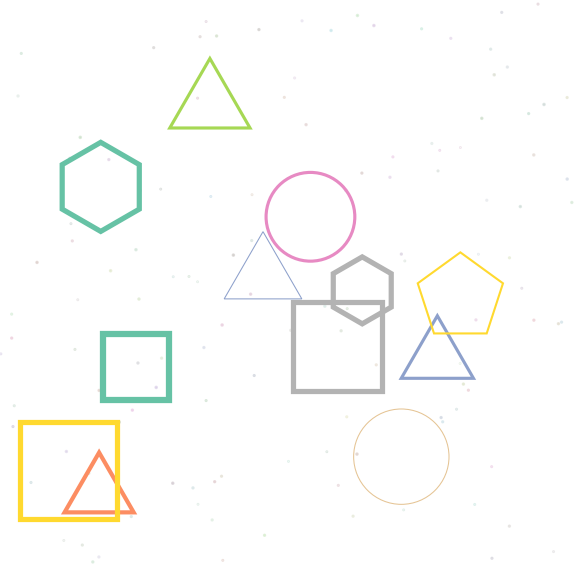[{"shape": "square", "thickness": 3, "radius": 0.29, "center": [0.236, 0.364]}, {"shape": "hexagon", "thickness": 2.5, "radius": 0.39, "center": [0.174, 0.676]}, {"shape": "triangle", "thickness": 2, "radius": 0.35, "center": [0.172, 0.146]}, {"shape": "triangle", "thickness": 0.5, "radius": 0.39, "center": [0.455, 0.52]}, {"shape": "triangle", "thickness": 1.5, "radius": 0.36, "center": [0.757, 0.38]}, {"shape": "circle", "thickness": 1.5, "radius": 0.38, "center": [0.538, 0.624]}, {"shape": "triangle", "thickness": 1.5, "radius": 0.4, "center": [0.363, 0.818]}, {"shape": "square", "thickness": 2.5, "radius": 0.42, "center": [0.118, 0.185]}, {"shape": "pentagon", "thickness": 1, "radius": 0.39, "center": [0.797, 0.485]}, {"shape": "circle", "thickness": 0.5, "radius": 0.41, "center": [0.695, 0.208]}, {"shape": "square", "thickness": 2.5, "radius": 0.39, "center": [0.584, 0.399]}, {"shape": "hexagon", "thickness": 2.5, "radius": 0.29, "center": [0.627, 0.496]}]